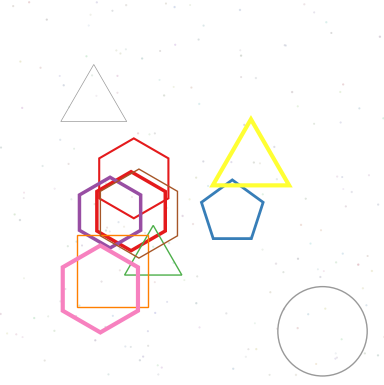[{"shape": "hexagon", "thickness": 1.5, "radius": 0.52, "center": [0.348, 0.537]}, {"shape": "hexagon", "thickness": 2.5, "radius": 0.51, "center": [0.34, 0.451]}, {"shape": "pentagon", "thickness": 2, "radius": 0.42, "center": [0.603, 0.448]}, {"shape": "triangle", "thickness": 1, "radius": 0.43, "center": [0.398, 0.329]}, {"shape": "hexagon", "thickness": 2.5, "radius": 0.46, "center": [0.286, 0.448]}, {"shape": "square", "thickness": 1, "radius": 0.47, "center": [0.292, 0.296]}, {"shape": "triangle", "thickness": 3, "radius": 0.57, "center": [0.652, 0.576]}, {"shape": "hexagon", "thickness": 1, "radius": 0.58, "center": [0.361, 0.445]}, {"shape": "hexagon", "thickness": 3, "radius": 0.56, "center": [0.261, 0.249]}, {"shape": "circle", "thickness": 1, "radius": 0.58, "center": [0.838, 0.139]}, {"shape": "triangle", "thickness": 0.5, "radius": 0.49, "center": [0.244, 0.734]}]